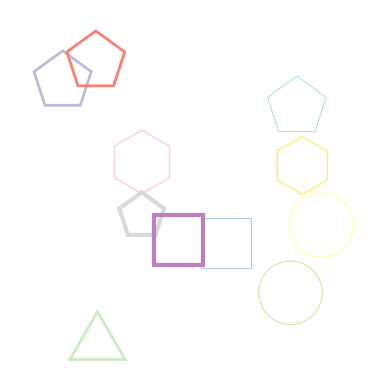[{"shape": "pentagon", "thickness": 0.5, "radius": 0.4, "center": [0.771, 0.722]}, {"shape": "circle", "thickness": 1, "radius": 0.42, "center": [0.834, 0.415]}, {"shape": "pentagon", "thickness": 2, "radius": 0.39, "center": [0.163, 0.79]}, {"shape": "pentagon", "thickness": 2, "radius": 0.39, "center": [0.249, 0.841]}, {"shape": "square", "thickness": 0.5, "radius": 0.32, "center": [0.588, 0.369]}, {"shape": "circle", "thickness": 0.5, "radius": 0.41, "center": [0.754, 0.24]}, {"shape": "hexagon", "thickness": 1, "radius": 0.41, "center": [0.369, 0.58]}, {"shape": "pentagon", "thickness": 3, "radius": 0.31, "center": [0.368, 0.439]}, {"shape": "square", "thickness": 3, "radius": 0.32, "center": [0.464, 0.376]}, {"shape": "triangle", "thickness": 2, "radius": 0.41, "center": [0.253, 0.108]}, {"shape": "hexagon", "thickness": 1, "radius": 0.38, "center": [0.785, 0.57]}]